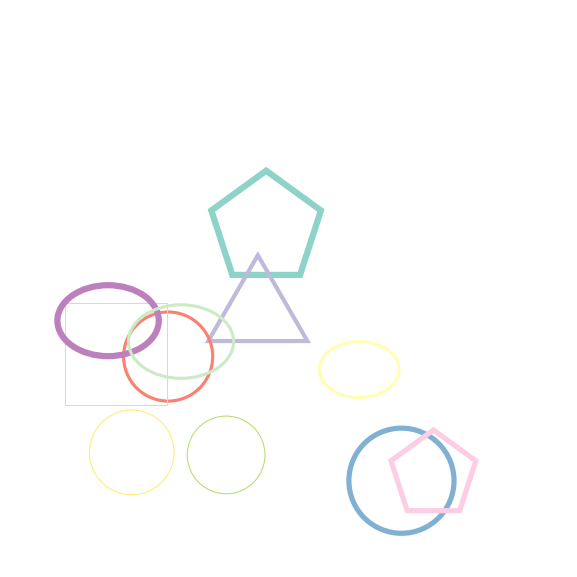[{"shape": "pentagon", "thickness": 3, "radius": 0.5, "center": [0.461, 0.604]}, {"shape": "oval", "thickness": 1.5, "radius": 0.35, "center": [0.622, 0.359]}, {"shape": "triangle", "thickness": 2, "radius": 0.5, "center": [0.447, 0.458]}, {"shape": "circle", "thickness": 1.5, "radius": 0.39, "center": [0.291, 0.382]}, {"shape": "circle", "thickness": 2.5, "radius": 0.46, "center": [0.695, 0.167]}, {"shape": "circle", "thickness": 0.5, "radius": 0.34, "center": [0.392, 0.211]}, {"shape": "pentagon", "thickness": 2.5, "radius": 0.39, "center": [0.75, 0.177]}, {"shape": "square", "thickness": 0.5, "radius": 0.44, "center": [0.201, 0.386]}, {"shape": "oval", "thickness": 3, "radius": 0.44, "center": [0.187, 0.444]}, {"shape": "oval", "thickness": 1.5, "radius": 0.45, "center": [0.313, 0.408]}, {"shape": "circle", "thickness": 0.5, "radius": 0.37, "center": [0.228, 0.216]}]